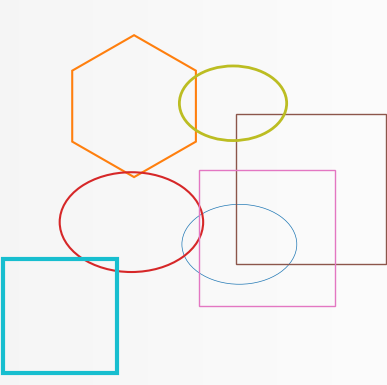[{"shape": "oval", "thickness": 0.5, "radius": 0.74, "center": [0.618, 0.365]}, {"shape": "hexagon", "thickness": 1.5, "radius": 0.92, "center": [0.346, 0.724]}, {"shape": "oval", "thickness": 1.5, "radius": 0.93, "center": [0.339, 0.423]}, {"shape": "square", "thickness": 1, "radius": 0.97, "center": [0.803, 0.509]}, {"shape": "square", "thickness": 1, "radius": 0.88, "center": [0.689, 0.381]}, {"shape": "oval", "thickness": 2, "radius": 0.69, "center": [0.601, 0.732]}, {"shape": "square", "thickness": 3, "radius": 0.74, "center": [0.155, 0.18]}]